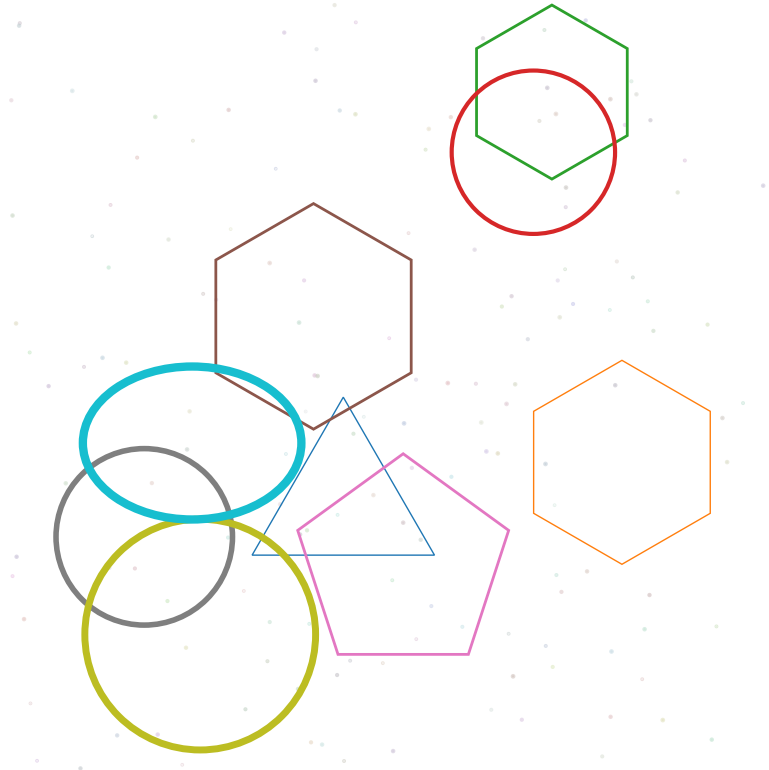[{"shape": "triangle", "thickness": 0.5, "radius": 0.68, "center": [0.446, 0.347]}, {"shape": "hexagon", "thickness": 0.5, "radius": 0.66, "center": [0.808, 0.4]}, {"shape": "hexagon", "thickness": 1, "radius": 0.57, "center": [0.717, 0.88]}, {"shape": "circle", "thickness": 1.5, "radius": 0.53, "center": [0.693, 0.802]}, {"shape": "hexagon", "thickness": 1, "radius": 0.73, "center": [0.407, 0.589]}, {"shape": "pentagon", "thickness": 1, "radius": 0.72, "center": [0.524, 0.267]}, {"shape": "circle", "thickness": 2, "radius": 0.57, "center": [0.187, 0.303]}, {"shape": "circle", "thickness": 2.5, "radius": 0.75, "center": [0.26, 0.176]}, {"shape": "oval", "thickness": 3, "radius": 0.71, "center": [0.25, 0.425]}]